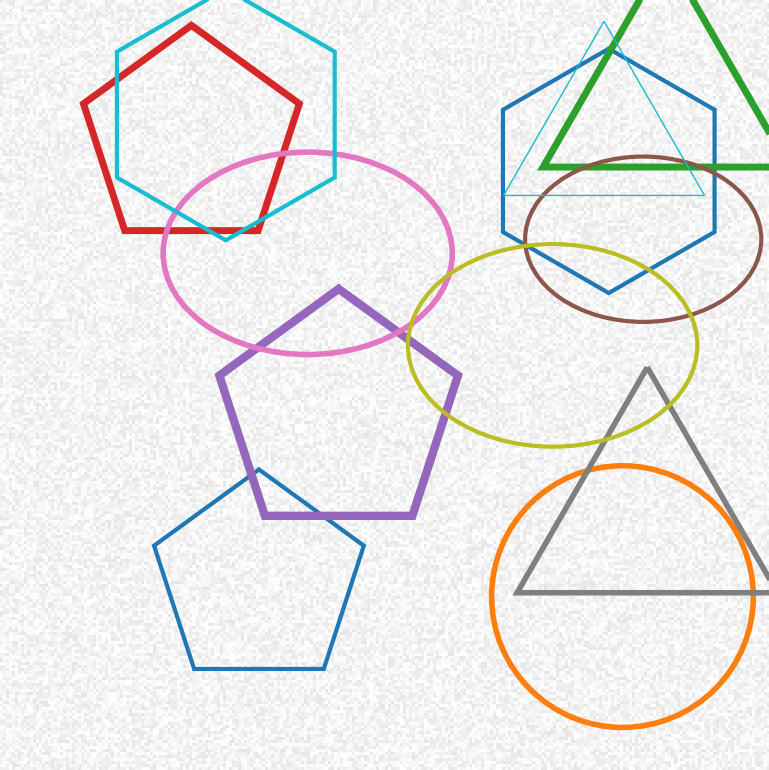[{"shape": "pentagon", "thickness": 1.5, "radius": 0.72, "center": [0.336, 0.247]}, {"shape": "hexagon", "thickness": 1.5, "radius": 0.79, "center": [0.791, 0.778]}, {"shape": "circle", "thickness": 2, "radius": 0.85, "center": [0.808, 0.225]}, {"shape": "triangle", "thickness": 2.5, "radius": 0.92, "center": [0.865, 0.875]}, {"shape": "pentagon", "thickness": 2.5, "radius": 0.74, "center": [0.249, 0.82]}, {"shape": "pentagon", "thickness": 3, "radius": 0.81, "center": [0.44, 0.462]}, {"shape": "oval", "thickness": 1.5, "radius": 0.77, "center": [0.835, 0.689]}, {"shape": "oval", "thickness": 2, "radius": 0.94, "center": [0.4, 0.671]}, {"shape": "triangle", "thickness": 2, "radius": 0.98, "center": [0.841, 0.328]}, {"shape": "oval", "thickness": 1.5, "radius": 0.94, "center": [0.718, 0.551]}, {"shape": "triangle", "thickness": 0.5, "radius": 0.75, "center": [0.784, 0.822]}, {"shape": "hexagon", "thickness": 1.5, "radius": 0.82, "center": [0.293, 0.851]}]